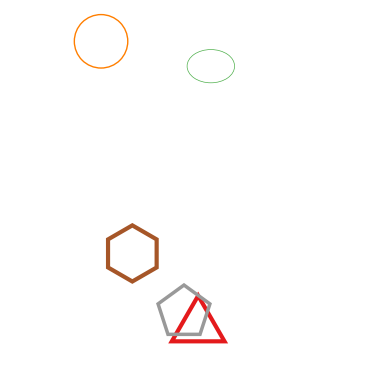[{"shape": "triangle", "thickness": 3, "radius": 0.39, "center": [0.515, 0.153]}, {"shape": "oval", "thickness": 0.5, "radius": 0.31, "center": [0.548, 0.828]}, {"shape": "circle", "thickness": 1, "radius": 0.35, "center": [0.262, 0.893]}, {"shape": "hexagon", "thickness": 3, "radius": 0.36, "center": [0.344, 0.342]}, {"shape": "pentagon", "thickness": 2.5, "radius": 0.35, "center": [0.478, 0.189]}]